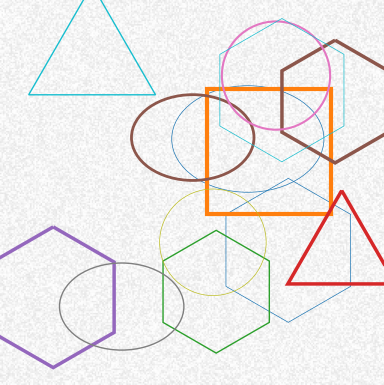[{"shape": "oval", "thickness": 0.5, "radius": 0.99, "center": [0.644, 0.639]}, {"shape": "hexagon", "thickness": 0.5, "radius": 0.94, "center": [0.749, 0.35]}, {"shape": "square", "thickness": 3, "radius": 0.81, "center": [0.699, 0.607]}, {"shape": "hexagon", "thickness": 1, "radius": 0.8, "center": [0.562, 0.242]}, {"shape": "triangle", "thickness": 2.5, "radius": 0.81, "center": [0.888, 0.343]}, {"shape": "hexagon", "thickness": 2.5, "radius": 0.91, "center": [0.138, 0.228]}, {"shape": "oval", "thickness": 2, "radius": 0.8, "center": [0.501, 0.643]}, {"shape": "hexagon", "thickness": 2.5, "radius": 0.8, "center": [0.87, 0.736]}, {"shape": "circle", "thickness": 1.5, "radius": 0.7, "center": [0.717, 0.804]}, {"shape": "oval", "thickness": 1, "radius": 0.81, "center": [0.316, 0.204]}, {"shape": "circle", "thickness": 0.5, "radius": 0.69, "center": [0.553, 0.371]}, {"shape": "hexagon", "thickness": 0.5, "radius": 0.93, "center": [0.732, 0.766]}, {"shape": "triangle", "thickness": 1, "radius": 0.95, "center": [0.239, 0.849]}]